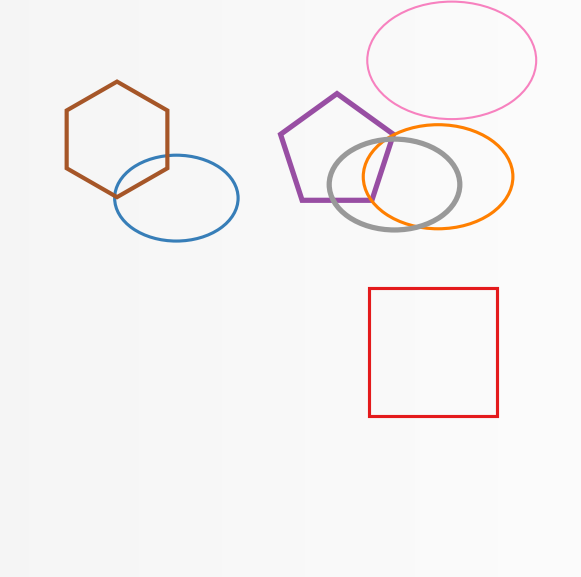[{"shape": "square", "thickness": 1.5, "radius": 0.55, "center": [0.745, 0.39]}, {"shape": "oval", "thickness": 1.5, "radius": 0.53, "center": [0.303, 0.656]}, {"shape": "pentagon", "thickness": 2.5, "radius": 0.51, "center": [0.58, 0.735]}, {"shape": "oval", "thickness": 1.5, "radius": 0.64, "center": [0.754, 0.693]}, {"shape": "hexagon", "thickness": 2, "radius": 0.5, "center": [0.201, 0.758]}, {"shape": "oval", "thickness": 1, "radius": 0.73, "center": [0.777, 0.895]}, {"shape": "oval", "thickness": 2.5, "radius": 0.56, "center": [0.679, 0.68]}]